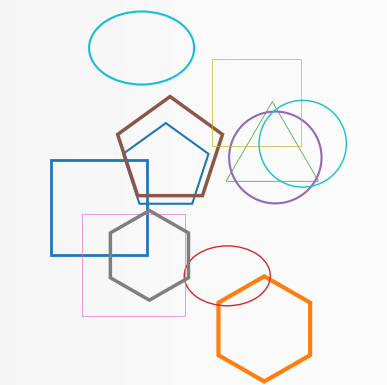[{"shape": "square", "thickness": 2, "radius": 0.62, "center": [0.256, 0.462]}, {"shape": "pentagon", "thickness": 1.5, "radius": 0.58, "center": [0.428, 0.564]}, {"shape": "hexagon", "thickness": 3, "radius": 0.68, "center": [0.682, 0.146]}, {"shape": "triangle", "thickness": 0.5, "radius": 0.69, "center": [0.703, 0.598]}, {"shape": "oval", "thickness": 1, "radius": 0.56, "center": [0.587, 0.284]}, {"shape": "circle", "thickness": 1.5, "radius": 0.6, "center": [0.711, 0.591]}, {"shape": "pentagon", "thickness": 2.5, "radius": 0.71, "center": [0.439, 0.607]}, {"shape": "square", "thickness": 0.5, "radius": 0.66, "center": [0.345, 0.311]}, {"shape": "hexagon", "thickness": 2.5, "radius": 0.58, "center": [0.386, 0.337]}, {"shape": "square", "thickness": 0.5, "radius": 0.57, "center": [0.662, 0.734]}, {"shape": "circle", "thickness": 1, "radius": 0.56, "center": [0.781, 0.627]}, {"shape": "oval", "thickness": 1.5, "radius": 0.68, "center": [0.365, 0.875]}]